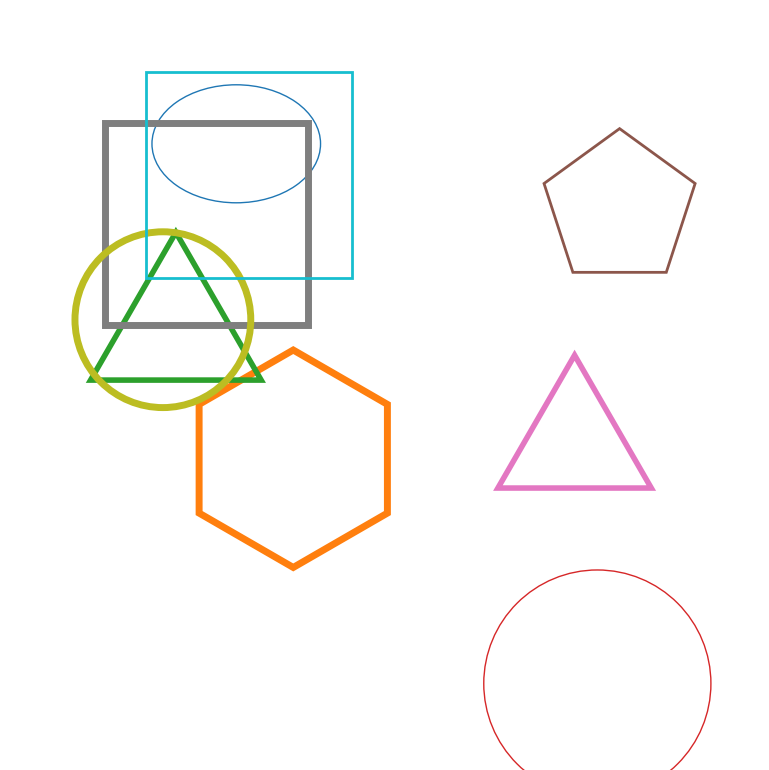[{"shape": "oval", "thickness": 0.5, "radius": 0.55, "center": [0.307, 0.813]}, {"shape": "hexagon", "thickness": 2.5, "radius": 0.71, "center": [0.381, 0.404]}, {"shape": "triangle", "thickness": 2, "radius": 0.64, "center": [0.228, 0.57]}, {"shape": "circle", "thickness": 0.5, "radius": 0.74, "center": [0.776, 0.112]}, {"shape": "pentagon", "thickness": 1, "radius": 0.52, "center": [0.805, 0.73]}, {"shape": "triangle", "thickness": 2, "radius": 0.57, "center": [0.746, 0.424]}, {"shape": "square", "thickness": 2.5, "radius": 0.66, "center": [0.268, 0.709]}, {"shape": "circle", "thickness": 2.5, "radius": 0.57, "center": [0.212, 0.585]}, {"shape": "square", "thickness": 1, "radius": 0.67, "center": [0.323, 0.772]}]